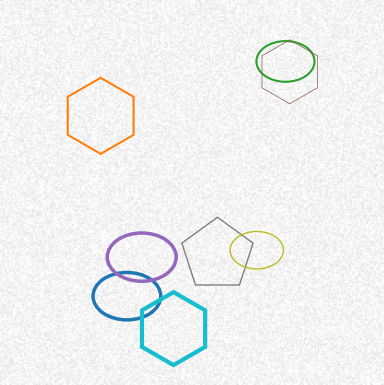[{"shape": "oval", "thickness": 2.5, "radius": 0.44, "center": [0.33, 0.231]}, {"shape": "hexagon", "thickness": 1.5, "radius": 0.49, "center": [0.261, 0.699]}, {"shape": "oval", "thickness": 1.5, "radius": 0.38, "center": [0.741, 0.84]}, {"shape": "oval", "thickness": 2.5, "radius": 0.45, "center": [0.368, 0.332]}, {"shape": "hexagon", "thickness": 0.5, "radius": 0.42, "center": [0.752, 0.814]}, {"shape": "pentagon", "thickness": 1, "radius": 0.49, "center": [0.565, 0.338]}, {"shape": "oval", "thickness": 1, "radius": 0.35, "center": [0.667, 0.35]}, {"shape": "hexagon", "thickness": 3, "radius": 0.47, "center": [0.451, 0.146]}]